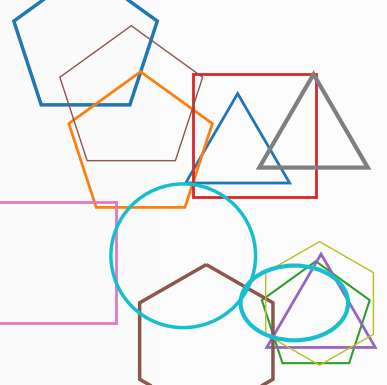[{"shape": "pentagon", "thickness": 2.5, "radius": 0.97, "center": [0.221, 0.885]}, {"shape": "triangle", "thickness": 2, "radius": 0.77, "center": [0.613, 0.602]}, {"shape": "pentagon", "thickness": 2, "radius": 0.97, "center": [0.363, 0.619]}, {"shape": "pentagon", "thickness": 1.5, "radius": 0.73, "center": [0.815, 0.175]}, {"shape": "square", "thickness": 2, "radius": 0.79, "center": [0.656, 0.648]}, {"shape": "triangle", "thickness": 2, "radius": 0.81, "center": [0.828, 0.178]}, {"shape": "hexagon", "thickness": 2.5, "radius": 0.99, "center": [0.532, 0.114]}, {"shape": "pentagon", "thickness": 1, "radius": 0.97, "center": [0.339, 0.739]}, {"shape": "square", "thickness": 2, "radius": 0.78, "center": [0.144, 0.318]}, {"shape": "triangle", "thickness": 3, "radius": 0.81, "center": [0.809, 0.646]}, {"shape": "hexagon", "thickness": 1, "radius": 0.8, "center": [0.825, 0.212]}, {"shape": "circle", "thickness": 2.5, "radius": 0.93, "center": [0.473, 0.336]}, {"shape": "oval", "thickness": 3, "radius": 0.69, "center": [0.76, 0.213]}]